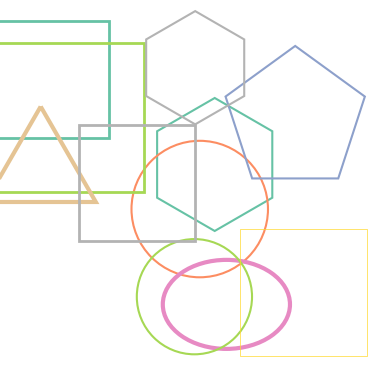[{"shape": "square", "thickness": 2, "radius": 0.76, "center": [0.131, 0.793]}, {"shape": "hexagon", "thickness": 1.5, "radius": 0.86, "center": [0.558, 0.573]}, {"shape": "circle", "thickness": 1.5, "radius": 0.89, "center": [0.519, 0.457]}, {"shape": "pentagon", "thickness": 1.5, "radius": 0.95, "center": [0.767, 0.69]}, {"shape": "oval", "thickness": 3, "radius": 0.83, "center": [0.588, 0.209]}, {"shape": "circle", "thickness": 1.5, "radius": 0.75, "center": [0.505, 0.229]}, {"shape": "square", "thickness": 2, "radius": 0.97, "center": [0.181, 0.694]}, {"shape": "square", "thickness": 0.5, "radius": 0.83, "center": [0.789, 0.24]}, {"shape": "triangle", "thickness": 3, "radius": 0.83, "center": [0.106, 0.558]}, {"shape": "hexagon", "thickness": 1.5, "radius": 0.74, "center": [0.507, 0.824]}, {"shape": "square", "thickness": 2, "radius": 0.75, "center": [0.356, 0.524]}]